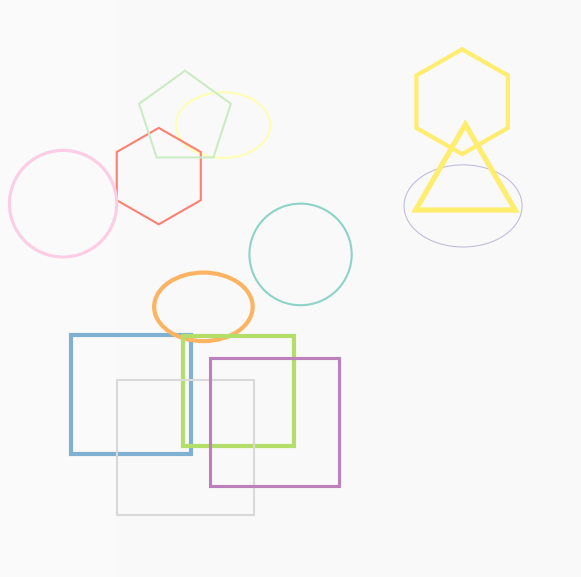[{"shape": "circle", "thickness": 1, "radius": 0.44, "center": [0.517, 0.559]}, {"shape": "oval", "thickness": 1, "radius": 0.41, "center": [0.384, 0.783]}, {"shape": "oval", "thickness": 0.5, "radius": 0.51, "center": [0.797, 0.643]}, {"shape": "hexagon", "thickness": 1, "radius": 0.42, "center": [0.273, 0.694]}, {"shape": "square", "thickness": 2, "radius": 0.51, "center": [0.225, 0.316]}, {"shape": "oval", "thickness": 2, "radius": 0.42, "center": [0.35, 0.468]}, {"shape": "square", "thickness": 2, "radius": 0.48, "center": [0.41, 0.323]}, {"shape": "circle", "thickness": 1.5, "radius": 0.46, "center": [0.109, 0.646]}, {"shape": "square", "thickness": 1, "radius": 0.59, "center": [0.319, 0.224]}, {"shape": "square", "thickness": 1.5, "radius": 0.55, "center": [0.472, 0.269]}, {"shape": "pentagon", "thickness": 1, "radius": 0.42, "center": [0.318, 0.794]}, {"shape": "triangle", "thickness": 2.5, "radius": 0.49, "center": [0.801, 0.685]}, {"shape": "hexagon", "thickness": 2, "radius": 0.45, "center": [0.795, 0.823]}]